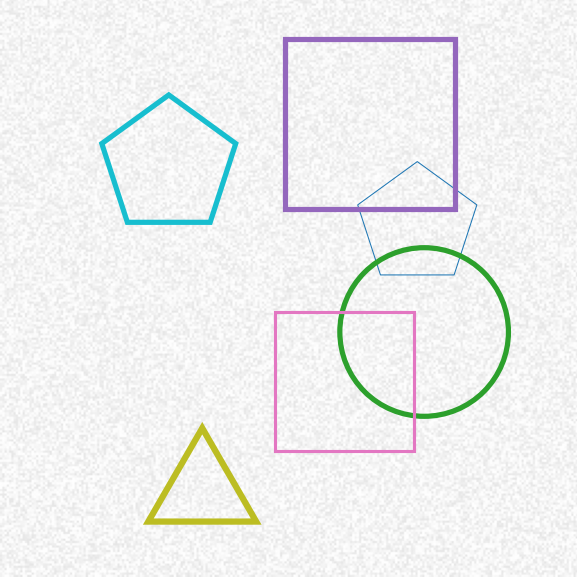[{"shape": "pentagon", "thickness": 0.5, "radius": 0.54, "center": [0.723, 0.611]}, {"shape": "circle", "thickness": 2.5, "radius": 0.73, "center": [0.734, 0.424]}, {"shape": "square", "thickness": 2.5, "radius": 0.74, "center": [0.641, 0.784]}, {"shape": "square", "thickness": 1.5, "radius": 0.6, "center": [0.597, 0.339]}, {"shape": "triangle", "thickness": 3, "radius": 0.54, "center": [0.35, 0.15]}, {"shape": "pentagon", "thickness": 2.5, "radius": 0.61, "center": [0.292, 0.713]}]